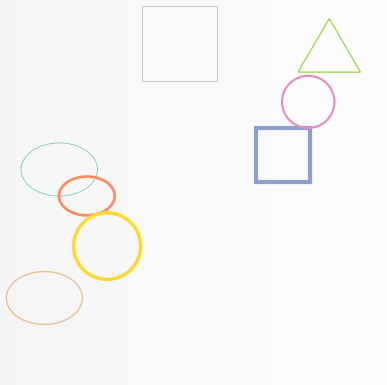[{"shape": "oval", "thickness": 0.5, "radius": 0.49, "center": [0.153, 0.56]}, {"shape": "oval", "thickness": 2, "radius": 0.36, "center": [0.224, 0.491]}, {"shape": "square", "thickness": 3, "radius": 0.35, "center": [0.731, 0.597]}, {"shape": "circle", "thickness": 1.5, "radius": 0.34, "center": [0.795, 0.735]}, {"shape": "triangle", "thickness": 1, "radius": 0.46, "center": [0.85, 0.859]}, {"shape": "circle", "thickness": 2.5, "radius": 0.43, "center": [0.276, 0.361]}, {"shape": "oval", "thickness": 1, "radius": 0.49, "center": [0.115, 0.226]}, {"shape": "square", "thickness": 0.5, "radius": 0.49, "center": [0.464, 0.888]}]